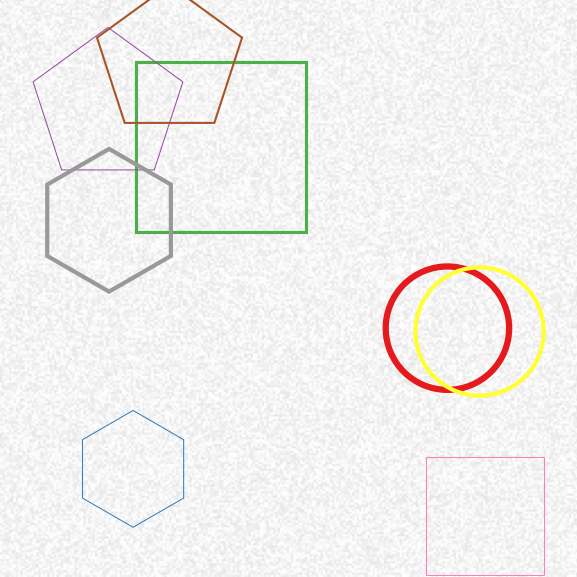[{"shape": "circle", "thickness": 3, "radius": 0.53, "center": [0.775, 0.431]}, {"shape": "hexagon", "thickness": 0.5, "radius": 0.51, "center": [0.23, 0.187]}, {"shape": "square", "thickness": 1.5, "radius": 0.74, "center": [0.383, 0.744]}, {"shape": "pentagon", "thickness": 0.5, "radius": 0.68, "center": [0.187, 0.815]}, {"shape": "circle", "thickness": 2, "radius": 0.56, "center": [0.83, 0.425]}, {"shape": "pentagon", "thickness": 1, "radius": 0.66, "center": [0.294, 0.893]}, {"shape": "square", "thickness": 0.5, "radius": 0.51, "center": [0.84, 0.105]}, {"shape": "hexagon", "thickness": 2, "radius": 0.62, "center": [0.189, 0.618]}]